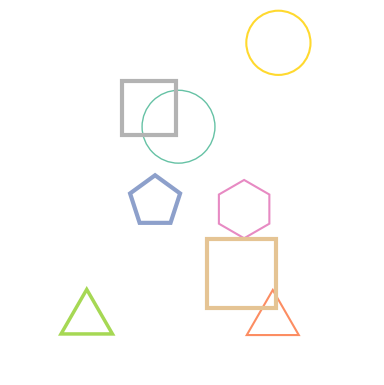[{"shape": "circle", "thickness": 1, "radius": 0.47, "center": [0.464, 0.671]}, {"shape": "triangle", "thickness": 1.5, "radius": 0.39, "center": [0.709, 0.169]}, {"shape": "pentagon", "thickness": 3, "radius": 0.34, "center": [0.403, 0.476]}, {"shape": "hexagon", "thickness": 1.5, "radius": 0.38, "center": [0.634, 0.457]}, {"shape": "triangle", "thickness": 2.5, "radius": 0.39, "center": [0.225, 0.171]}, {"shape": "circle", "thickness": 1.5, "radius": 0.42, "center": [0.723, 0.889]}, {"shape": "square", "thickness": 3, "radius": 0.45, "center": [0.628, 0.29]}, {"shape": "square", "thickness": 3, "radius": 0.35, "center": [0.387, 0.72]}]